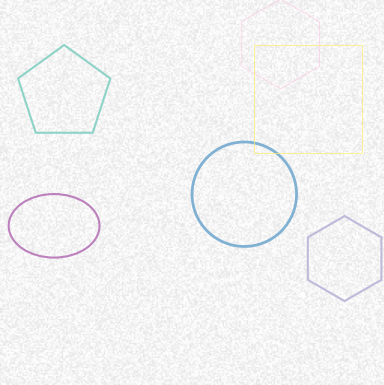[{"shape": "pentagon", "thickness": 1.5, "radius": 0.63, "center": [0.167, 0.757]}, {"shape": "hexagon", "thickness": 1.5, "radius": 0.55, "center": [0.895, 0.328]}, {"shape": "circle", "thickness": 2, "radius": 0.68, "center": [0.635, 0.496]}, {"shape": "hexagon", "thickness": 0.5, "radius": 0.58, "center": [0.729, 0.886]}, {"shape": "oval", "thickness": 1.5, "radius": 0.59, "center": [0.14, 0.413]}, {"shape": "square", "thickness": 0.5, "radius": 0.7, "center": [0.801, 0.742]}]